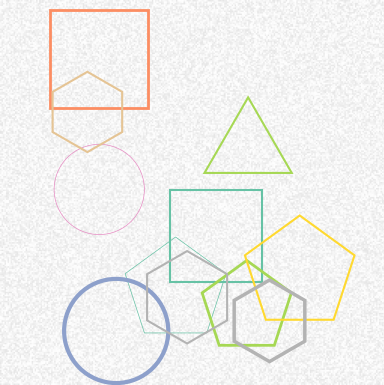[{"shape": "pentagon", "thickness": 0.5, "radius": 0.69, "center": [0.456, 0.247]}, {"shape": "square", "thickness": 1.5, "radius": 0.59, "center": [0.561, 0.386]}, {"shape": "square", "thickness": 2, "radius": 0.64, "center": [0.257, 0.846]}, {"shape": "circle", "thickness": 3, "radius": 0.68, "center": [0.302, 0.14]}, {"shape": "circle", "thickness": 0.5, "radius": 0.59, "center": [0.258, 0.508]}, {"shape": "triangle", "thickness": 1.5, "radius": 0.65, "center": [0.644, 0.616]}, {"shape": "pentagon", "thickness": 2, "radius": 0.61, "center": [0.641, 0.202]}, {"shape": "pentagon", "thickness": 1.5, "radius": 0.75, "center": [0.778, 0.291]}, {"shape": "hexagon", "thickness": 1.5, "radius": 0.52, "center": [0.227, 0.709]}, {"shape": "hexagon", "thickness": 1.5, "radius": 0.6, "center": [0.486, 0.228]}, {"shape": "hexagon", "thickness": 2.5, "radius": 0.53, "center": [0.7, 0.167]}]